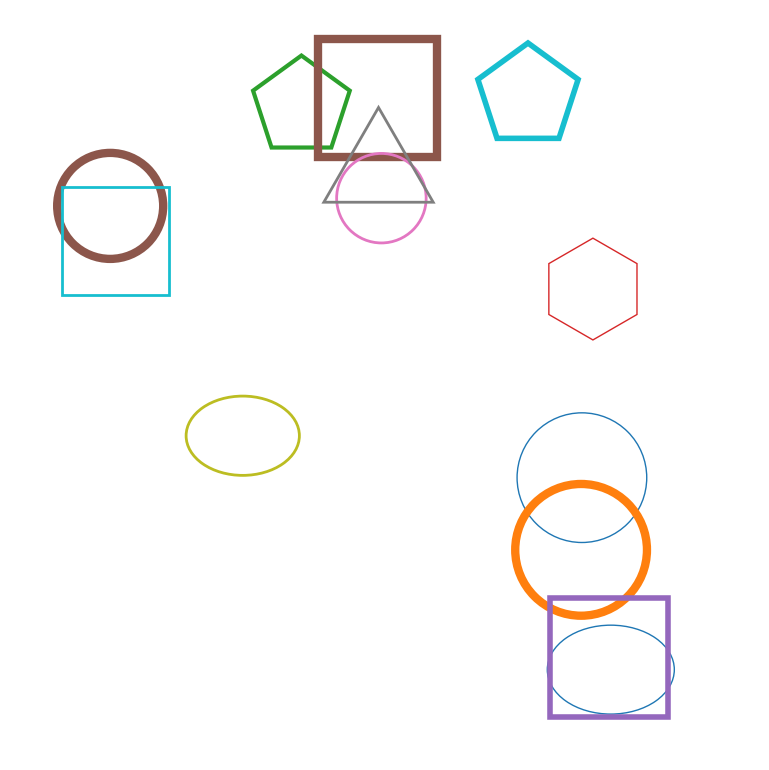[{"shape": "oval", "thickness": 0.5, "radius": 0.41, "center": [0.793, 0.13]}, {"shape": "circle", "thickness": 0.5, "radius": 0.42, "center": [0.756, 0.38]}, {"shape": "circle", "thickness": 3, "radius": 0.43, "center": [0.755, 0.286]}, {"shape": "pentagon", "thickness": 1.5, "radius": 0.33, "center": [0.391, 0.862]}, {"shape": "hexagon", "thickness": 0.5, "radius": 0.33, "center": [0.77, 0.625]}, {"shape": "square", "thickness": 2, "radius": 0.38, "center": [0.791, 0.146]}, {"shape": "square", "thickness": 3, "radius": 0.39, "center": [0.49, 0.873]}, {"shape": "circle", "thickness": 3, "radius": 0.34, "center": [0.143, 0.733]}, {"shape": "circle", "thickness": 1, "radius": 0.29, "center": [0.495, 0.743]}, {"shape": "triangle", "thickness": 1, "radius": 0.41, "center": [0.492, 0.778]}, {"shape": "oval", "thickness": 1, "radius": 0.37, "center": [0.315, 0.434]}, {"shape": "pentagon", "thickness": 2, "radius": 0.34, "center": [0.686, 0.876]}, {"shape": "square", "thickness": 1, "radius": 0.35, "center": [0.15, 0.687]}]